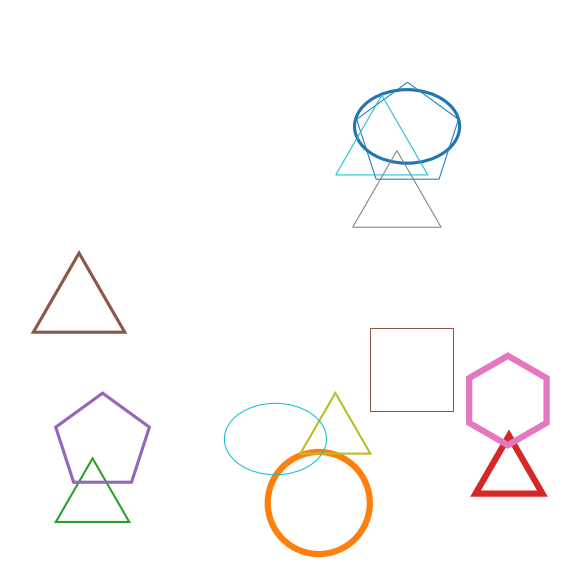[{"shape": "oval", "thickness": 1.5, "radius": 0.45, "center": [0.705, 0.78]}, {"shape": "pentagon", "thickness": 0.5, "radius": 0.46, "center": [0.706, 0.764]}, {"shape": "circle", "thickness": 3, "radius": 0.44, "center": [0.552, 0.128]}, {"shape": "triangle", "thickness": 1, "radius": 0.37, "center": [0.16, 0.132]}, {"shape": "triangle", "thickness": 3, "radius": 0.33, "center": [0.881, 0.178]}, {"shape": "pentagon", "thickness": 1.5, "radius": 0.43, "center": [0.178, 0.233]}, {"shape": "triangle", "thickness": 1.5, "radius": 0.46, "center": [0.137, 0.47]}, {"shape": "square", "thickness": 0.5, "radius": 0.36, "center": [0.712, 0.359]}, {"shape": "hexagon", "thickness": 3, "radius": 0.39, "center": [0.879, 0.306]}, {"shape": "triangle", "thickness": 0.5, "radius": 0.44, "center": [0.687, 0.65]}, {"shape": "triangle", "thickness": 1, "radius": 0.35, "center": [0.581, 0.249]}, {"shape": "oval", "thickness": 0.5, "radius": 0.44, "center": [0.477, 0.239]}, {"shape": "triangle", "thickness": 0.5, "radius": 0.46, "center": [0.661, 0.742]}]